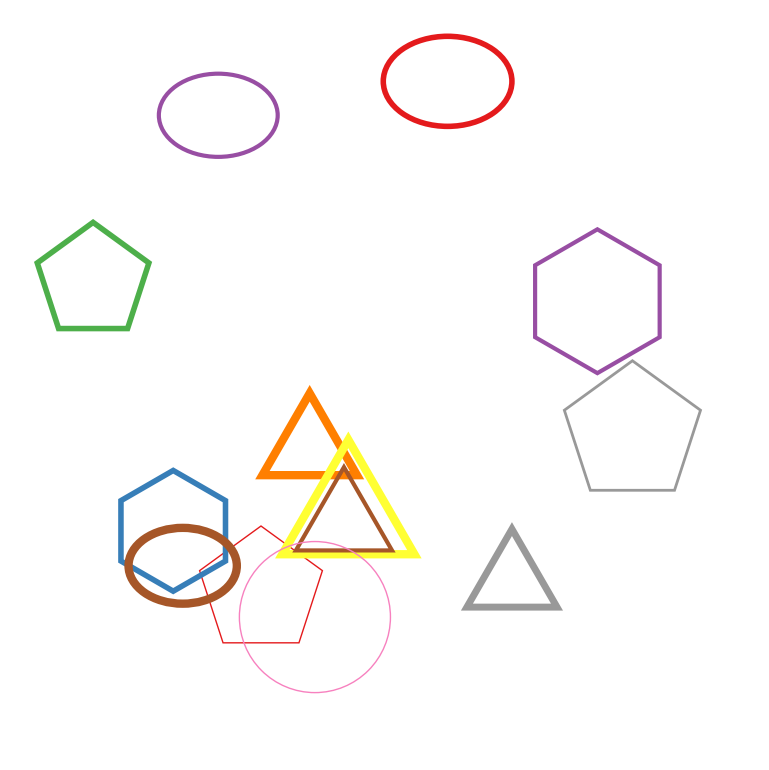[{"shape": "oval", "thickness": 2, "radius": 0.42, "center": [0.581, 0.894]}, {"shape": "pentagon", "thickness": 0.5, "radius": 0.42, "center": [0.339, 0.233]}, {"shape": "hexagon", "thickness": 2, "radius": 0.39, "center": [0.225, 0.311]}, {"shape": "pentagon", "thickness": 2, "radius": 0.38, "center": [0.121, 0.635]}, {"shape": "hexagon", "thickness": 1.5, "radius": 0.47, "center": [0.776, 0.609]}, {"shape": "oval", "thickness": 1.5, "radius": 0.39, "center": [0.283, 0.85]}, {"shape": "triangle", "thickness": 3, "radius": 0.35, "center": [0.402, 0.418]}, {"shape": "triangle", "thickness": 3, "radius": 0.5, "center": [0.452, 0.33]}, {"shape": "triangle", "thickness": 1.5, "radius": 0.36, "center": [0.447, 0.321]}, {"shape": "oval", "thickness": 3, "radius": 0.35, "center": [0.237, 0.265]}, {"shape": "circle", "thickness": 0.5, "radius": 0.49, "center": [0.409, 0.199]}, {"shape": "pentagon", "thickness": 1, "radius": 0.46, "center": [0.821, 0.438]}, {"shape": "triangle", "thickness": 2.5, "radius": 0.34, "center": [0.665, 0.245]}]